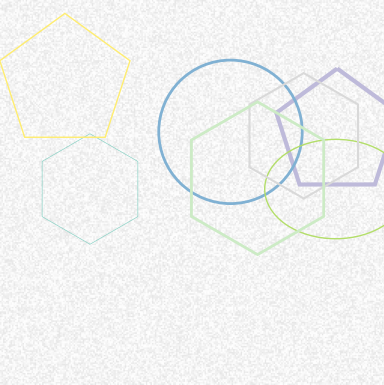[{"shape": "hexagon", "thickness": 0.5, "radius": 0.72, "center": [0.234, 0.509]}, {"shape": "pentagon", "thickness": 3, "radius": 0.83, "center": [0.876, 0.655]}, {"shape": "circle", "thickness": 2, "radius": 0.93, "center": [0.599, 0.658]}, {"shape": "oval", "thickness": 1, "radius": 0.92, "center": [0.872, 0.509]}, {"shape": "hexagon", "thickness": 1.5, "radius": 0.81, "center": [0.789, 0.647]}, {"shape": "hexagon", "thickness": 2, "radius": 0.99, "center": [0.669, 0.537]}, {"shape": "pentagon", "thickness": 1, "radius": 0.89, "center": [0.169, 0.787]}]